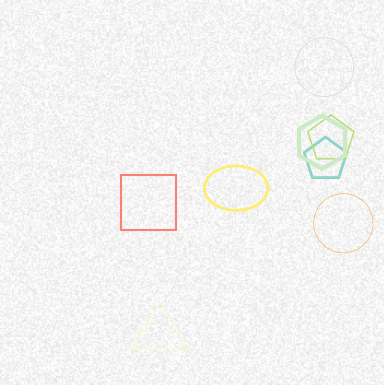[{"shape": "pentagon", "thickness": 2, "radius": 0.29, "center": [0.846, 0.586]}, {"shape": "triangle", "thickness": 0.5, "radius": 0.41, "center": [0.415, 0.135]}, {"shape": "square", "thickness": 1.5, "radius": 0.36, "center": [0.386, 0.473]}, {"shape": "circle", "thickness": 0.5, "radius": 0.39, "center": [0.892, 0.42]}, {"shape": "pentagon", "thickness": 1, "radius": 0.32, "center": [0.86, 0.639]}, {"shape": "circle", "thickness": 0.5, "radius": 0.38, "center": [0.843, 0.826]}, {"shape": "hexagon", "thickness": 3, "radius": 0.34, "center": [0.837, 0.631]}, {"shape": "oval", "thickness": 2, "radius": 0.41, "center": [0.613, 0.511]}]